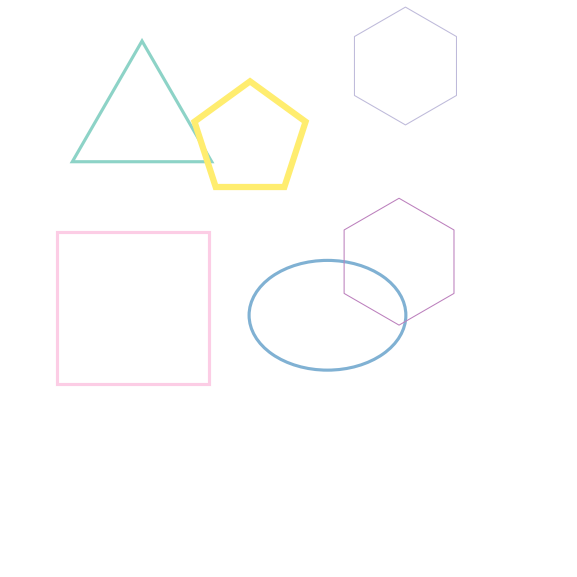[{"shape": "triangle", "thickness": 1.5, "radius": 0.7, "center": [0.246, 0.789]}, {"shape": "hexagon", "thickness": 0.5, "radius": 0.51, "center": [0.702, 0.885]}, {"shape": "oval", "thickness": 1.5, "radius": 0.68, "center": [0.567, 0.453]}, {"shape": "square", "thickness": 1.5, "radius": 0.66, "center": [0.231, 0.466]}, {"shape": "hexagon", "thickness": 0.5, "radius": 0.55, "center": [0.691, 0.546]}, {"shape": "pentagon", "thickness": 3, "radius": 0.51, "center": [0.433, 0.757]}]